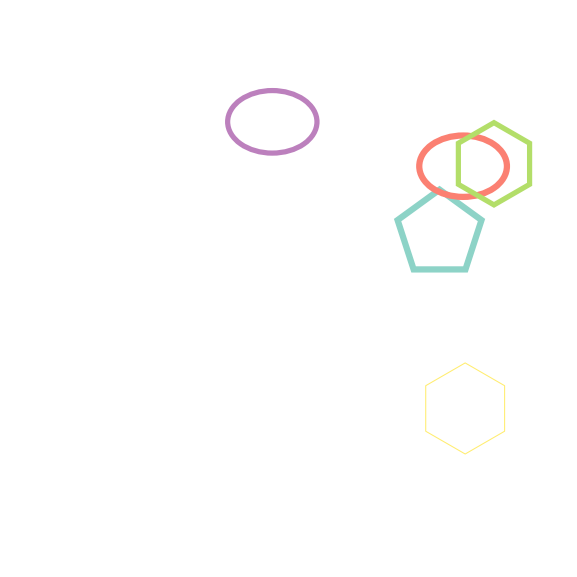[{"shape": "pentagon", "thickness": 3, "radius": 0.38, "center": [0.761, 0.594]}, {"shape": "oval", "thickness": 3, "radius": 0.38, "center": [0.802, 0.711]}, {"shape": "hexagon", "thickness": 2.5, "radius": 0.36, "center": [0.855, 0.716]}, {"shape": "oval", "thickness": 2.5, "radius": 0.39, "center": [0.472, 0.788]}, {"shape": "hexagon", "thickness": 0.5, "radius": 0.39, "center": [0.805, 0.292]}]